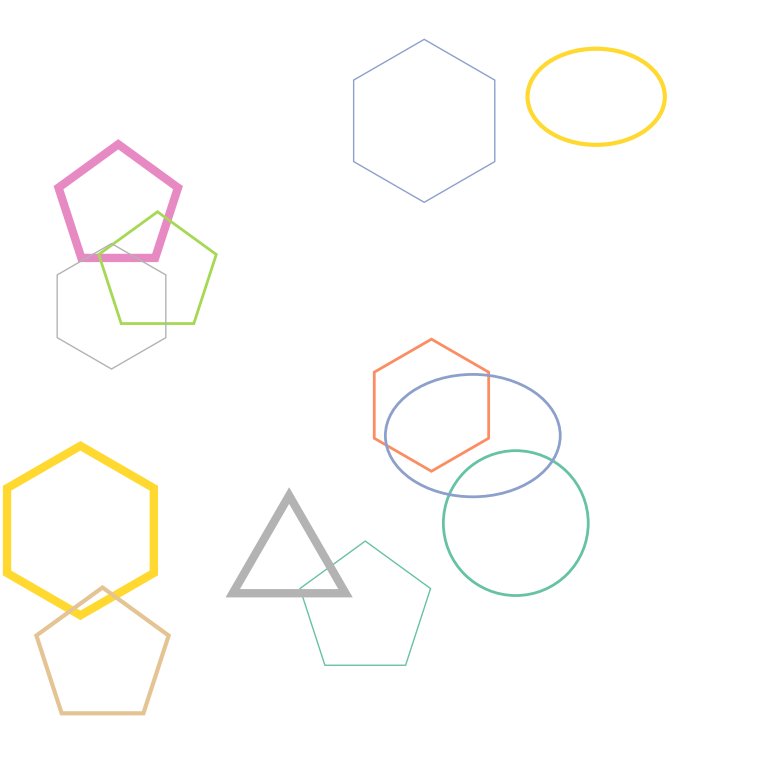[{"shape": "circle", "thickness": 1, "radius": 0.47, "center": [0.67, 0.321]}, {"shape": "pentagon", "thickness": 0.5, "radius": 0.45, "center": [0.474, 0.208]}, {"shape": "hexagon", "thickness": 1, "radius": 0.43, "center": [0.56, 0.474]}, {"shape": "oval", "thickness": 1, "radius": 0.57, "center": [0.614, 0.434]}, {"shape": "hexagon", "thickness": 0.5, "radius": 0.53, "center": [0.551, 0.843]}, {"shape": "pentagon", "thickness": 3, "radius": 0.41, "center": [0.154, 0.731]}, {"shape": "pentagon", "thickness": 1, "radius": 0.4, "center": [0.205, 0.645]}, {"shape": "oval", "thickness": 1.5, "radius": 0.45, "center": [0.774, 0.874]}, {"shape": "hexagon", "thickness": 3, "radius": 0.55, "center": [0.104, 0.311]}, {"shape": "pentagon", "thickness": 1.5, "radius": 0.45, "center": [0.133, 0.147]}, {"shape": "hexagon", "thickness": 0.5, "radius": 0.41, "center": [0.145, 0.602]}, {"shape": "triangle", "thickness": 3, "radius": 0.42, "center": [0.375, 0.272]}]